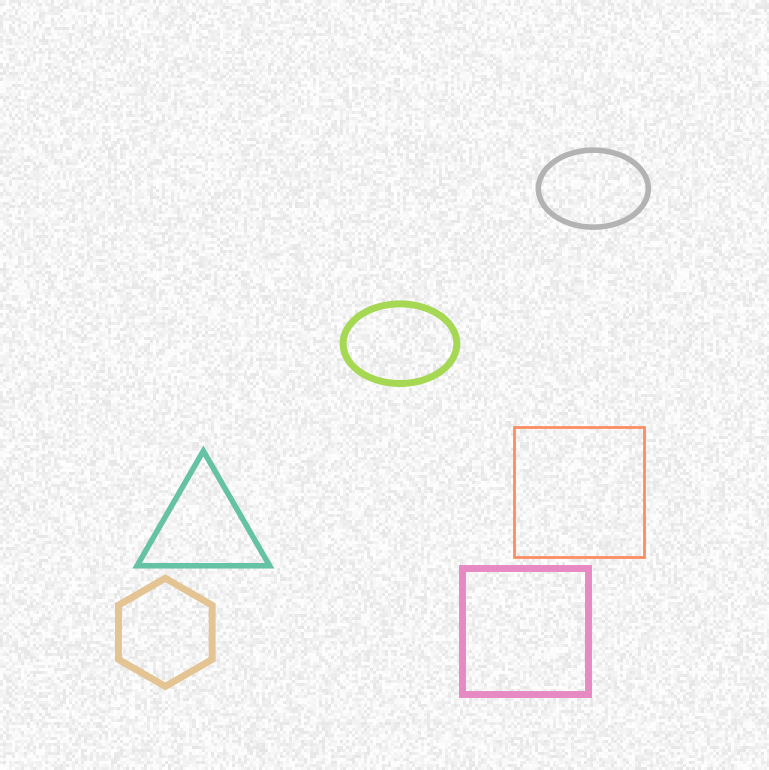[{"shape": "triangle", "thickness": 2, "radius": 0.5, "center": [0.264, 0.315]}, {"shape": "square", "thickness": 1, "radius": 0.42, "center": [0.752, 0.361]}, {"shape": "square", "thickness": 2.5, "radius": 0.41, "center": [0.682, 0.181]}, {"shape": "oval", "thickness": 2.5, "radius": 0.37, "center": [0.519, 0.554]}, {"shape": "hexagon", "thickness": 2.5, "radius": 0.35, "center": [0.215, 0.179]}, {"shape": "oval", "thickness": 2, "radius": 0.36, "center": [0.771, 0.755]}]